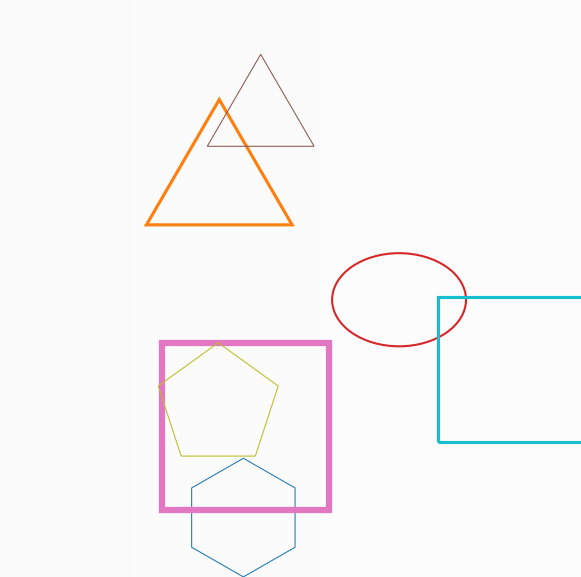[{"shape": "hexagon", "thickness": 0.5, "radius": 0.51, "center": [0.419, 0.103]}, {"shape": "triangle", "thickness": 1.5, "radius": 0.72, "center": [0.377, 0.682]}, {"shape": "oval", "thickness": 1, "radius": 0.58, "center": [0.687, 0.48]}, {"shape": "triangle", "thickness": 0.5, "radius": 0.53, "center": [0.448, 0.799]}, {"shape": "square", "thickness": 3, "radius": 0.72, "center": [0.422, 0.26]}, {"shape": "pentagon", "thickness": 0.5, "radius": 0.54, "center": [0.375, 0.297]}, {"shape": "square", "thickness": 1.5, "radius": 0.63, "center": [0.879, 0.36]}]